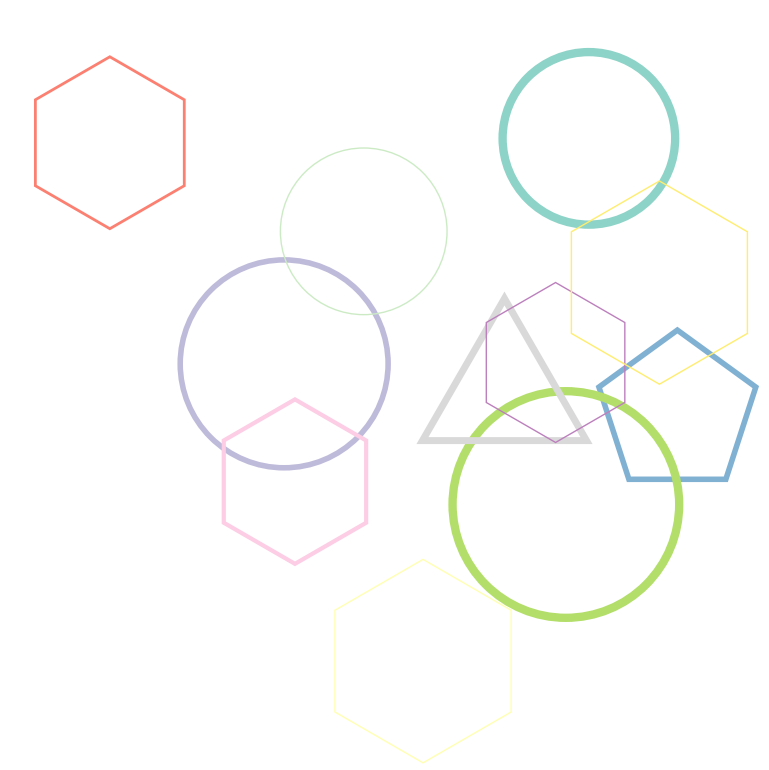[{"shape": "circle", "thickness": 3, "radius": 0.56, "center": [0.765, 0.82]}, {"shape": "hexagon", "thickness": 0.5, "radius": 0.66, "center": [0.549, 0.141]}, {"shape": "circle", "thickness": 2, "radius": 0.67, "center": [0.369, 0.527]}, {"shape": "hexagon", "thickness": 1, "radius": 0.56, "center": [0.143, 0.815]}, {"shape": "pentagon", "thickness": 2, "radius": 0.54, "center": [0.88, 0.464]}, {"shape": "circle", "thickness": 3, "radius": 0.74, "center": [0.735, 0.345]}, {"shape": "hexagon", "thickness": 1.5, "radius": 0.53, "center": [0.383, 0.375]}, {"shape": "triangle", "thickness": 2.5, "radius": 0.62, "center": [0.655, 0.489]}, {"shape": "hexagon", "thickness": 0.5, "radius": 0.52, "center": [0.722, 0.529]}, {"shape": "circle", "thickness": 0.5, "radius": 0.54, "center": [0.472, 0.7]}, {"shape": "hexagon", "thickness": 0.5, "radius": 0.66, "center": [0.856, 0.633]}]